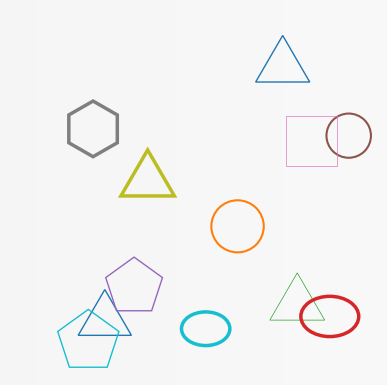[{"shape": "triangle", "thickness": 1, "radius": 0.4, "center": [0.73, 0.827]}, {"shape": "triangle", "thickness": 1, "radius": 0.4, "center": [0.27, 0.169]}, {"shape": "circle", "thickness": 1.5, "radius": 0.34, "center": [0.613, 0.412]}, {"shape": "triangle", "thickness": 0.5, "radius": 0.41, "center": [0.767, 0.209]}, {"shape": "oval", "thickness": 2.5, "radius": 0.37, "center": [0.851, 0.178]}, {"shape": "pentagon", "thickness": 1, "radius": 0.39, "center": [0.346, 0.255]}, {"shape": "circle", "thickness": 1.5, "radius": 0.29, "center": [0.9, 0.648]}, {"shape": "square", "thickness": 0.5, "radius": 0.32, "center": [0.804, 0.633]}, {"shape": "hexagon", "thickness": 2.5, "radius": 0.36, "center": [0.24, 0.665]}, {"shape": "triangle", "thickness": 2.5, "radius": 0.4, "center": [0.381, 0.531]}, {"shape": "pentagon", "thickness": 1, "radius": 0.42, "center": [0.228, 0.113]}, {"shape": "oval", "thickness": 2.5, "radius": 0.31, "center": [0.531, 0.146]}]